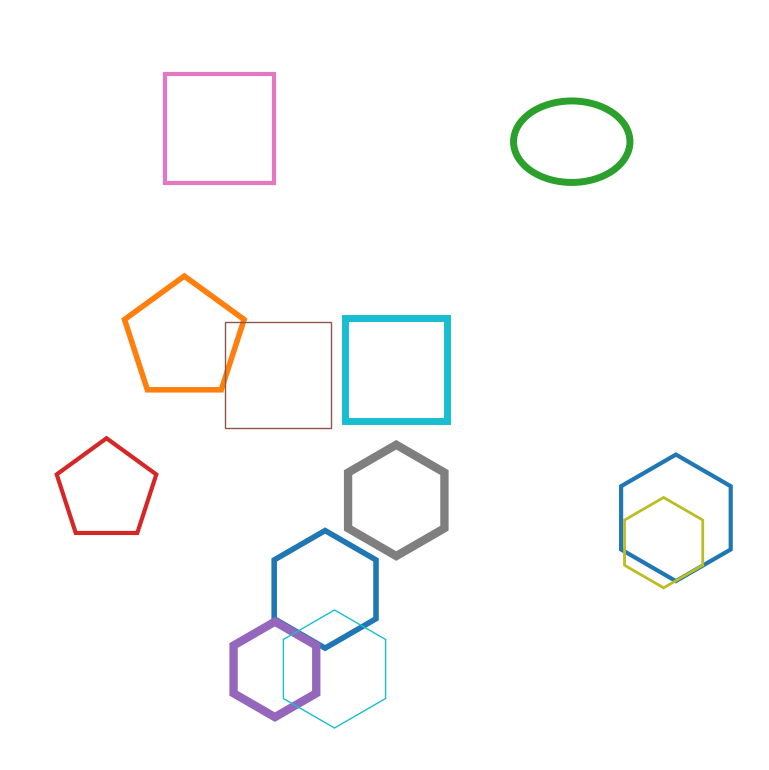[{"shape": "hexagon", "thickness": 2, "radius": 0.38, "center": [0.422, 0.235]}, {"shape": "hexagon", "thickness": 1.5, "radius": 0.41, "center": [0.878, 0.327]}, {"shape": "pentagon", "thickness": 2, "radius": 0.41, "center": [0.239, 0.56]}, {"shape": "oval", "thickness": 2.5, "radius": 0.38, "center": [0.743, 0.816]}, {"shape": "pentagon", "thickness": 1.5, "radius": 0.34, "center": [0.138, 0.363]}, {"shape": "hexagon", "thickness": 3, "radius": 0.31, "center": [0.357, 0.131]}, {"shape": "square", "thickness": 0.5, "radius": 0.34, "center": [0.361, 0.513]}, {"shape": "square", "thickness": 1.5, "radius": 0.36, "center": [0.285, 0.833]}, {"shape": "hexagon", "thickness": 3, "radius": 0.36, "center": [0.515, 0.35]}, {"shape": "hexagon", "thickness": 1, "radius": 0.29, "center": [0.862, 0.295]}, {"shape": "square", "thickness": 2.5, "radius": 0.33, "center": [0.514, 0.52]}, {"shape": "hexagon", "thickness": 0.5, "radius": 0.38, "center": [0.434, 0.131]}]